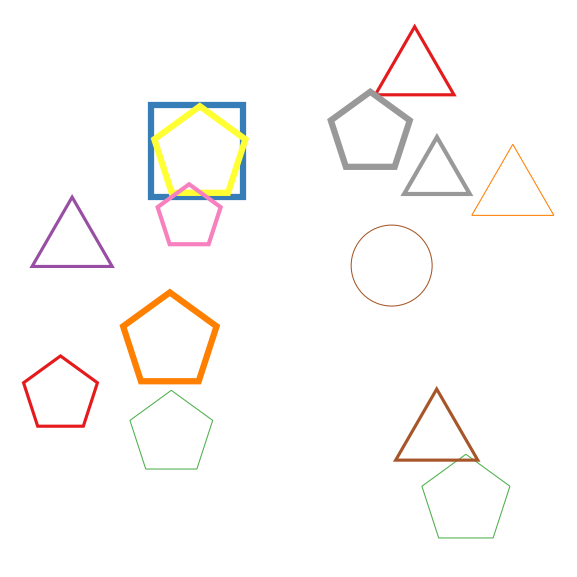[{"shape": "pentagon", "thickness": 1.5, "radius": 0.34, "center": [0.105, 0.316]}, {"shape": "triangle", "thickness": 1.5, "radius": 0.39, "center": [0.718, 0.874]}, {"shape": "square", "thickness": 3, "radius": 0.4, "center": [0.341, 0.737]}, {"shape": "pentagon", "thickness": 0.5, "radius": 0.38, "center": [0.297, 0.248]}, {"shape": "pentagon", "thickness": 0.5, "radius": 0.4, "center": [0.807, 0.132]}, {"shape": "triangle", "thickness": 1.5, "radius": 0.4, "center": [0.125, 0.578]}, {"shape": "triangle", "thickness": 0.5, "radius": 0.41, "center": [0.888, 0.667]}, {"shape": "pentagon", "thickness": 3, "radius": 0.43, "center": [0.294, 0.408]}, {"shape": "pentagon", "thickness": 3, "radius": 0.41, "center": [0.346, 0.732]}, {"shape": "triangle", "thickness": 1.5, "radius": 0.41, "center": [0.756, 0.243]}, {"shape": "circle", "thickness": 0.5, "radius": 0.35, "center": [0.678, 0.539]}, {"shape": "pentagon", "thickness": 2, "radius": 0.29, "center": [0.328, 0.623]}, {"shape": "pentagon", "thickness": 3, "radius": 0.36, "center": [0.641, 0.768]}, {"shape": "triangle", "thickness": 2, "radius": 0.33, "center": [0.757, 0.696]}]